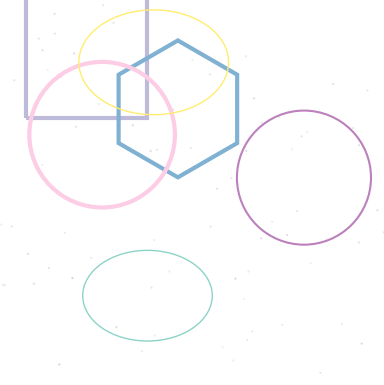[{"shape": "oval", "thickness": 1, "radius": 0.84, "center": [0.383, 0.232]}, {"shape": "square", "thickness": 3, "radius": 0.79, "center": [0.225, 0.852]}, {"shape": "hexagon", "thickness": 3, "radius": 0.89, "center": [0.462, 0.717]}, {"shape": "circle", "thickness": 3, "radius": 0.95, "center": [0.265, 0.65]}, {"shape": "circle", "thickness": 1.5, "radius": 0.87, "center": [0.79, 0.539]}, {"shape": "oval", "thickness": 1, "radius": 0.97, "center": [0.399, 0.838]}]